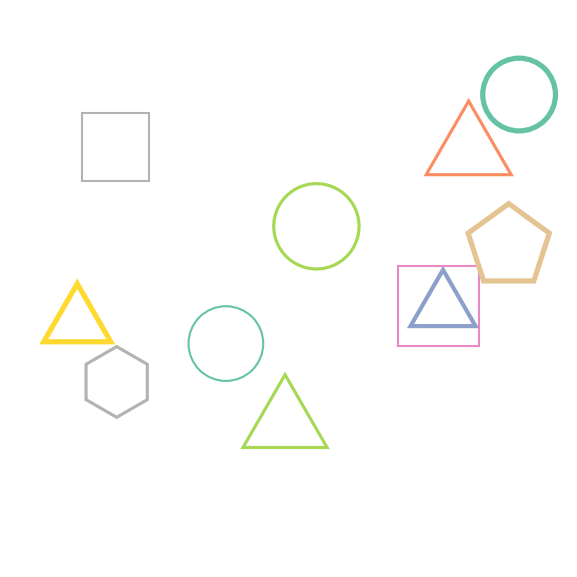[{"shape": "circle", "thickness": 1, "radius": 0.32, "center": [0.391, 0.404]}, {"shape": "circle", "thickness": 2.5, "radius": 0.31, "center": [0.899, 0.835]}, {"shape": "triangle", "thickness": 1.5, "radius": 0.43, "center": [0.812, 0.739]}, {"shape": "triangle", "thickness": 2, "radius": 0.33, "center": [0.767, 0.467]}, {"shape": "square", "thickness": 1, "radius": 0.35, "center": [0.759, 0.469]}, {"shape": "circle", "thickness": 1.5, "radius": 0.37, "center": [0.548, 0.607]}, {"shape": "triangle", "thickness": 1.5, "radius": 0.42, "center": [0.494, 0.266]}, {"shape": "triangle", "thickness": 2.5, "radius": 0.34, "center": [0.134, 0.441]}, {"shape": "pentagon", "thickness": 2.5, "radius": 0.37, "center": [0.881, 0.572]}, {"shape": "square", "thickness": 1, "radius": 0.29, "center": [0.2, 0.745]}, {"shape": "hexagon", "thickness": 1.5, "radius": 0.31, "center": [0.202, 0.338]}]